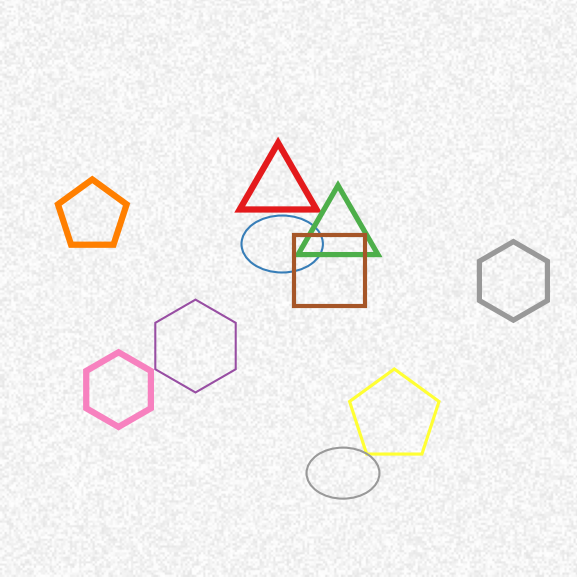[{"shape": "triangle", "thickness": 3, "radius": 0.38, "center": [0.482, 0.675]}, {"shape": "oval", "thickness": 1, "radius": 0.35, "center": [0.489, 0.577]}, {"shape": "triangle", "thickness": 2.5, "radius": 0.4, "center": [0.585, 0.598]}, {"shape": "hexagon", "thickness": 1, "radius": 0.4, "center": [0.339, 0.4]}, {"shape": "pentagon", "thickness": 3, "radius": 0.31, "center": [0.16, 0.626]}, {"shape": "pentagon", "thickness": 1.5, "radius": 0.41, "center": [0.683, 0.279]}, {"shape": "square", "thickness": 2, "radius": 0.31, "center": [0.57, 0.531]}, {"shape": "hexagon", "thickness": 3, "radius": 0.32, "center": [0.205, 0.325]}, {"shape": "oval", "thickness": 1, "radius": 0.32, "center": [0.594, 0.18]}, {"shape": "hexagon", "thickness": 2.5, "radius": 0.34, "center": [0.889, 0.513]}]